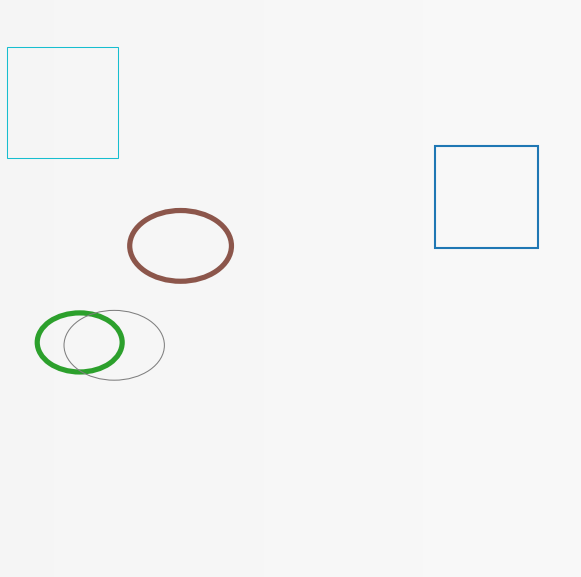[{"shape": "square", "thickness": 1, "radius": 0.44, "center": [0.837, 0.659]}, {"shape": "oval", "thickness": 2.5, "radius": 0.37, "center": [0.137, 0.406]}, {"shape": "oval", "thickness": 2.5, "radius": 0.44, "center": [0.311, 0.573]}, {"shape": "oval", "thickness": 0.5, "radius": 0.43, "center": [0.196, 0.401]}, {"shape": "square", "thickness": 0.5, "radius": 0.48, "center": [0.107, 0.821]}]